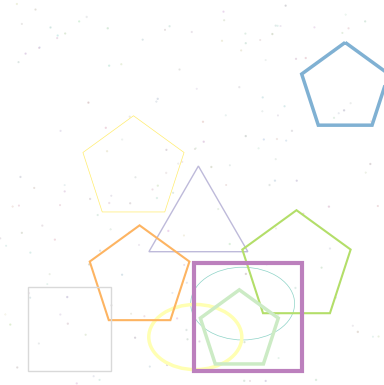[{"shape": "oval", "thickness": 0.5, "radius": 0.67, "center": [0.63, 0.211]}, {"shape": "oval", "thickness": 2.5, "radius": 0.6, "center": [0.507, 0.125]}, {"shape": "triangle", "thickness": 1, "radius": 0.74, "center": [0.515, 0.42]}, {"shape": "pentagon", "thickness": 2.5, "radius": 0.59, "center": [0.897, 0.771]}, {"shape": "pentagon", "thickness": 1.5, "radius": 0.68, "center": [0.363, 0.279]}, {"shape": "pentagon", "thickness": 1.5, "radius": 0.74, "center": [0.77, 0.306]}, {"shape": "square", "thickness": 1, "radius": 0.54, "center": [0.18, 0.145]}, {"shape": "square", "thickness": 3, "radius": 0.7, "center": [0.644, 0.177]}, {"shape": "pentagon", "thickness": 2.5, "radius": 0.53, "center": [0.622, 0.141]}, {"shape": "pentagon", "thickness": 0.5, "radius": 0.69, "center": [0.347, 0.561]}]